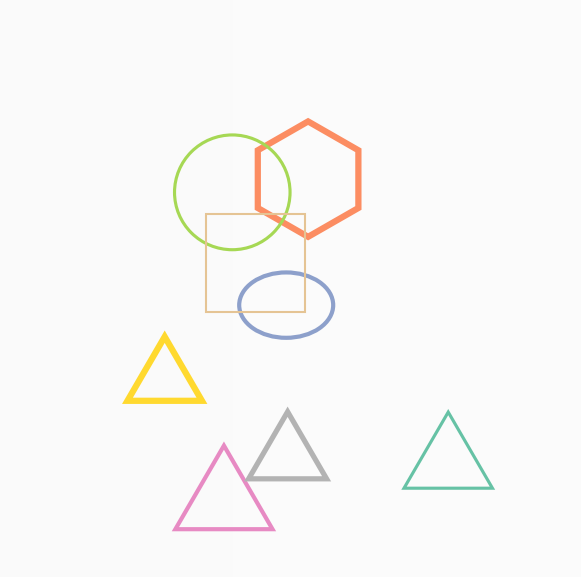[{"shape": "triangle", "thickness": 1.5, "radius": 0.44, "center": [0.771, 0.198]}, {"shape": "hexagon", "thickness": 3, "radius": 0.5, "center": [0.53, 0.689]}, {"shape": "oval", "thickness": 2, "radius": 0.4, "center": [0.492, 0.471]}, {"shape": "triangle", "thickness": 2, "radius": 0.48, "center": [0.385, 0.131]}, {"shape": "circle", "thickness": 1.5, "radius": 0.5, "center": [0.4, 0.666]}, {"shape": "triangle", "thickness": 3, "radius": 0.37, "center": [0.283, 0.342]}, {"shape": "square", "thickness": 1, "radius": 0.42, "center": [0.439, 0.544]}, {"shape": "triangle", "thickness": 2.5, "radius": 0.39, "center": [0.495, 0.209]}]